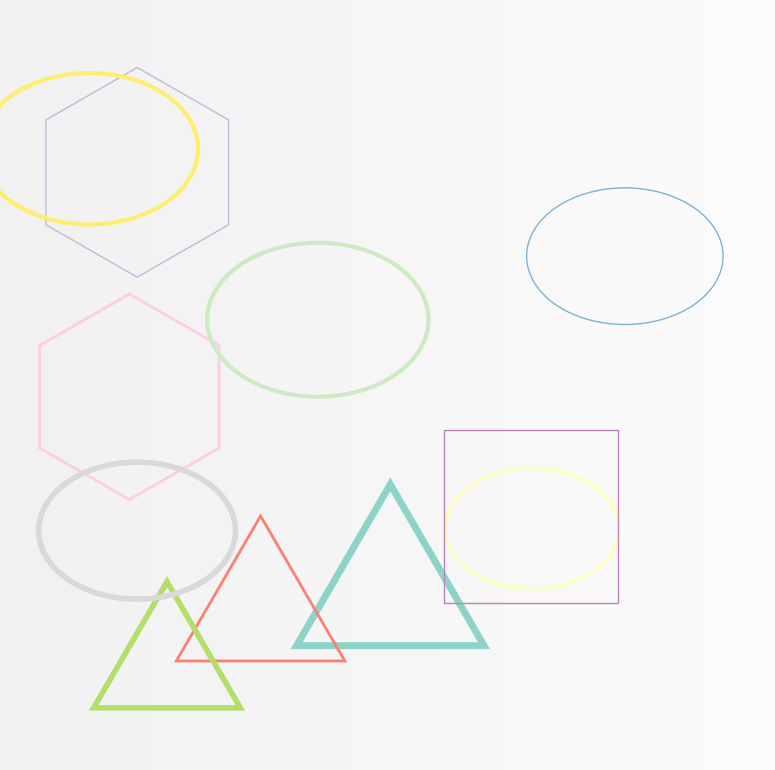[{"shape": "triangle", "thickness": 2.5, "radius": 0.7, "center": [0.504, 0.231]}, {"shape": "oval", "thickness": 1, "radius": 0.56, "center": [0.686, 0.314]}, {"shape": "hexagon", "thickness": 0.5, "radius": 0.68, "center": [0.177, 0.776]}, {"shape": "triangle", "thickness": 1, "radius": 0.63, "center": [0.336, 0.204]}, {"shape": "oval", "thickness": 0.5, "radius": 0.63, "center": [0.806, 0.667]}, {"shape": "triangle", "thickness": 2, "radius": 0.55, "center": [0.215, 0.135]}, {"shape": "hexagon", "thickness": 1, "radius": 0.67, "center": [0.167, 0.485]}, {"shape": "oval", "thickness": 2, "radius": 0.64, "center": [0.177, 0.311]}, {"shape": "square", "thickness": 0.5, "radius": 0.56, "center": [0.685, 0.329]}, {"shape": "oval", "thickness": 1.5, "radius": 0.71, "center": [0.41, 0.585]}, {"shape": "oval", "thickness": 1.5, "radius": 0.7, "center": [0.115, 0.807]}]